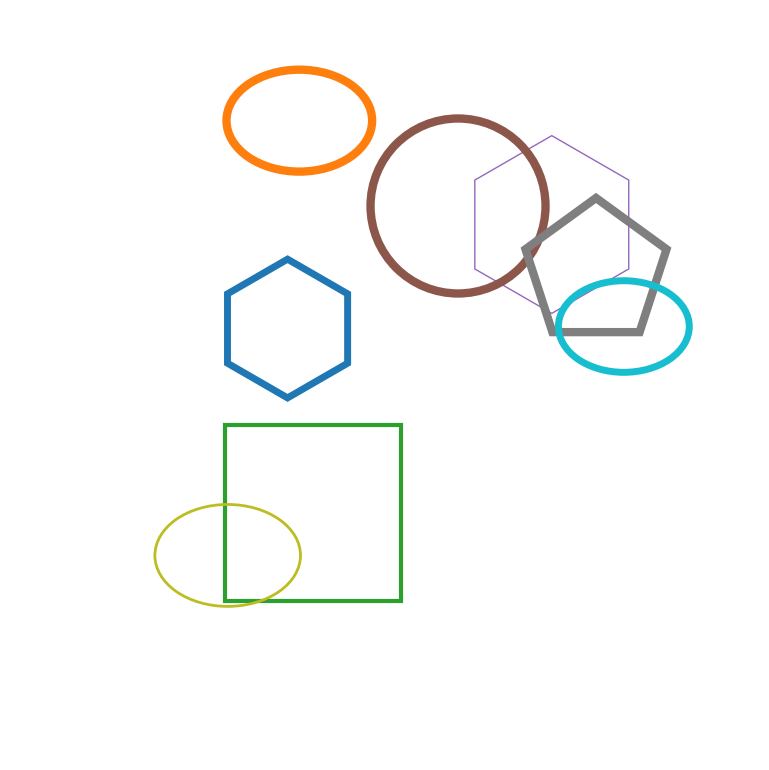[{"shape": "hexagon", "thickness": 2.5, "radius": 0.45, "center": [0.373, 0.573]}, {"shape": "oval", "thickness": 3, "radius": 0.47, "center": [0.389, 0.843]}, {"shape": "square", "thickness": 1.5, "radius": 0.57, "center": [0.407, 0.334]}, {"shape": "hexagon", "thickness": 0.5, "radius": 0.58, "center": [0.717, 0.708]}, {"shape": "circle", "thickness": 3, "radius": 0.57, "center": [0.595, 0.732]}, {"shape": "pentagon", "thickness": 3, "radius": 0.48, "center": [0.774, 0.647]}, {"shape": "oval", "thickness": 1, "radius": 0.47, "center": [0.296, 0.279]}, {"shape": "oval", "thickness": 2.5, "radius": 0.42, "center": [0.81, 0.576]}]